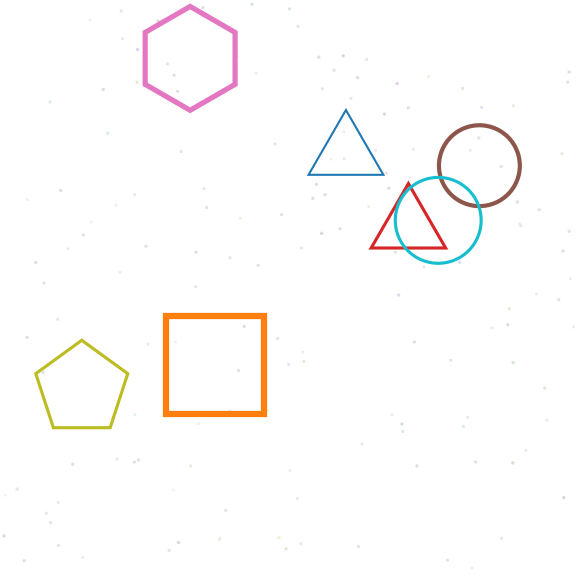[{"shape": "triangle", "thickness": 1, "radius": 0.37, "center": [0.599, 0.734]}, {"shape": "square", "thickness": 3, "radius": 0.42, "center": [0.372, 0.368]}, {"shape": "triangle", "thickness": 1.5, "radius": 0.37, "center": [0.707, 0.607]}, {"shape": "circle", "thickness": 2, "radius": 0.35, "center": [0.83, 0.712]}, {"shape": "hexagon", "thickness": 2.5, "radius": 0.45, "center": [0.329, 0.898]}, {"shape": "pentagon", "thickness": 1.5, "radius": 0.42, "center": [0.142, 0.326]}, {"shape": "circle", "thickness": 1.5, "radius": 0.37, "center": [0.759, 0.618]}]